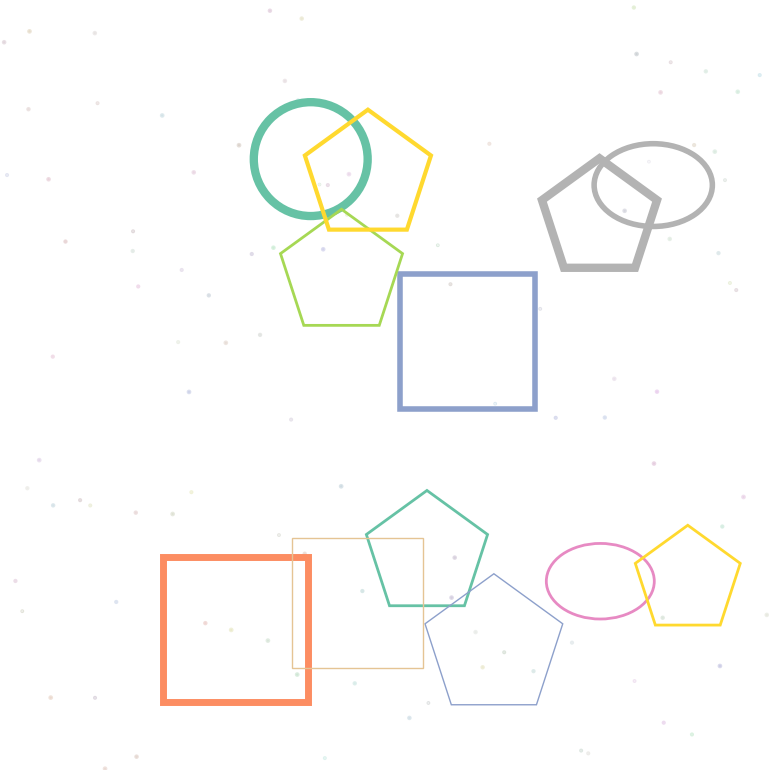[{"shape": "pentagon", "thickness": 1, "radius": 0.41, "center": [0.555, 0.28]}, {"shape": "circle", "thickness": 3, "radius": 0.37, "center": [0.404, 0.793]}, {"shape": "square", "thickness": 2.5, "radius": 0.47, "center": [0.305, 0.183]}, {"shape": "square", "thickness": 2, "radius": 0.44, "center": [0.608, 0.557]}, {"shape": "pentagon", "thickness": 0.5, "radius": 0.47, "center": [0.641, 0.161]}, {"shape": "oval", "thickness": 1, "radius": 0.35, "center": [0.78, 0.245]}, {"shape": "pentagon", "thickness": 1, "radius": 0.42, "center": [0.444, 0.645]}, {"shape": "pentagon", "thickness": 1, "radius": 0.36, "center": [0.893, 0.246]}, {"shape": "pentagon", "thickness": 1.5, "radius": 0.43, "center": [0.478, 0.771]}, {"shape": "square", "thickness": 0.5, "radius": 0.42, "center": [0.464, 0.217]}, {"shape": "pentagon", "thickness": 3, "radius": 0.39, "center": [0.779, 0.716]}, {"shape": "oval", "thickness": 2, "radius": 0.38, "center": [0.848, 0.76]}]